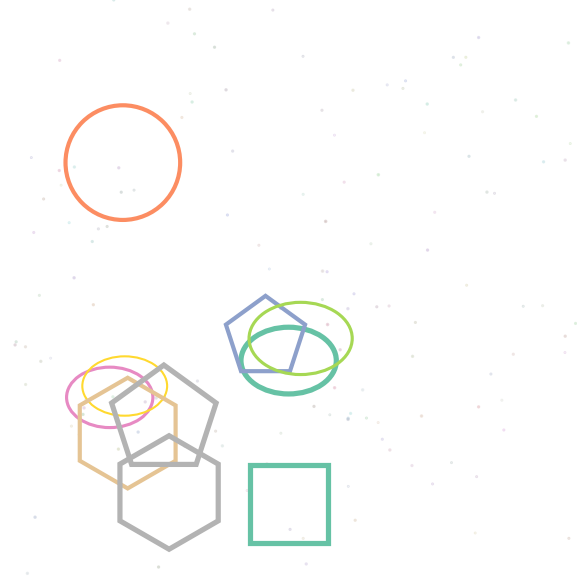[{"shape": "square", "thickness": 2.5, "radius": 0.33, "center": [0.5, 0.127]}, {"shape": "oval", "thickness": 2.5, "radius": 0.41, "center": [0.5, 0.375]}, {"shape": "circle", "thickness": 2, "radius": 0.5, "center": [0.213, 0.718]}, {"shape": "pentagon", "thickness": 2, "radius": 0.36, "center": [0.46, 0.415]}, {"shape": "oval", "thickness": 1.5, "radius": 0.37, "center": [0.19, 0.311]}, {"shape": "oval", "thickness": 1.5, "radius": 0.45, "center": [0.521, 0.413]}, {"shape": "oval", "thickness": 1, "radius": 0.37, "center": [0.216, 0.331]}, {"shape": "hexagon", "thickness": 2, "radius": 0.48, "center": [0.221, 0.249]}, {"shape": "pentagon", "thickness": 2.5, "radius": 0.48, "center": [0.284, 0.272]}, {"shape": "hexagon", "thickness": 2.5, "radius": 0.49, "center": [0.293, 0.146]}]